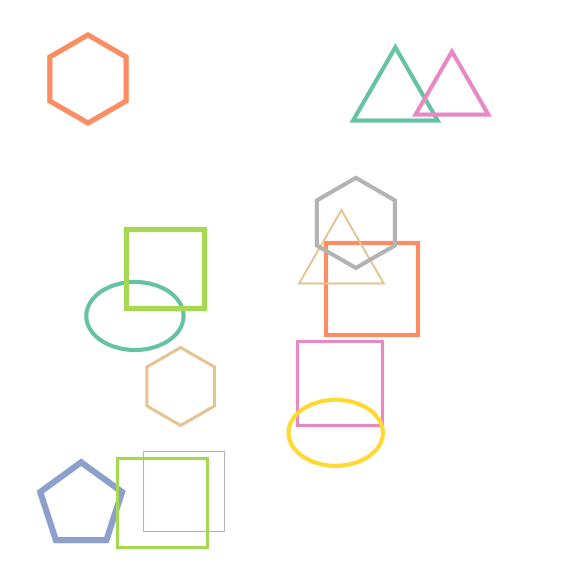[{"shape": "oval", "thickness": 2, "radius": 0.42, "center": [0.234, 0.452]}, {"shape": "triangle", "thickness": 2, "radius": 0.42, "center": [0.685, 0.833]}, {"shape": "square", "thickness": 2, "radius": 0.4, "center": [0.644, 0.499]}, {"shape": "hexagon", "thickness": 2.5, "radius": 0.38, "center": [0.152, 0.862]}, {"shape": "pentagon", "thickness": 3, "radius": 0.37, "center": [0.141, 0.124]}, {"shape": "square", "thickness": 1.5, "radius": 0.36, "center": [0.588, 0.336]}, {"shape": "triangle", "thickness": 2, "radius": 0.36, "center": [0.783, 0.837]}, {"shape": "square", "thickness": 1.5, "radius": 0.39, "center": [0.281, 0.129]}, {"shape": "square", "thickness": 2.5, "radius": 0.34, "center": [0.286, 0.534]}, {"shape": "oval", "thickness": 2, "radius": 0.41, "center": [0.581, 0.25]}, {"shape": "hexagon", "thickness": 1.5, "radius": 0.34, "center": [0.313, 0.33]}, {"shape": "triangle", "thickness": 1, "radius": 0.42, "center": [0.591, 0.551]}, {"shape": "square", "thickness": 0.5, "radius": 0.35, "center": [0.318, 0.149]}, {"shape": "hexagon", "thickness": 2, "radius": 0.39, "center": [0.616, 0.613]}]